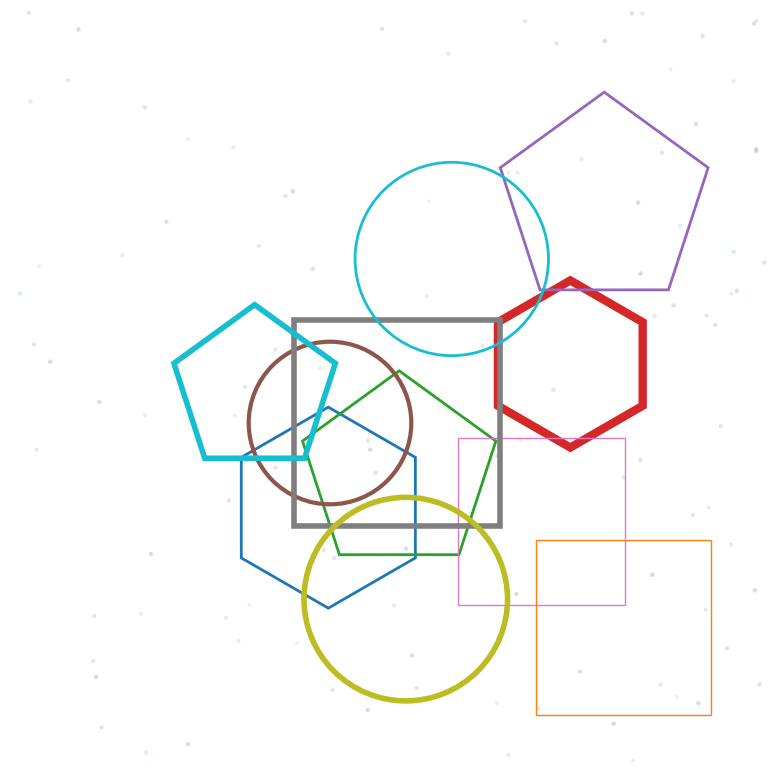[{"shape": "hexagon", "thickness": 1, "radius": 0.65, "center": [0.426, 0.341]}, {"shape": "square", "thickness": 0.5, "radius": 0.57, "center": [0.809, 0.185]}, {"shape": "pentagon", "thickness": 1, "radius": 0.66, "center": [0.518, 0.386]}, {"shape": "hexagon", "thickness": 3, "radius": 0.54, "center": [0.741, 0.527]}, {"shape": "pentagon", "thickness": 1, "radius": 0.71, "center": [0.785, 0.738]}, {"shape": "circle", "thickness": 1.5, "radius": 0.53, "center": [0.429, 0.451]}, {"shape": "square", "thickness": 0.5, "radius": 0.54, "center": [0.703, 0.323]}, {"shape": "square", "thickness": 2, "radius": 0.67, "center": [0.516, 0.451]}, {"shape": "circle", "thickness": 2, "radius": 0.66, "center": [0.527, 0.222]}, {"shape": "circle", "thickness": 1, "radius": 0.63, "center": [0.587, 0.664]}, {"shape": "pentagon", "thickness": 2, "radius": 0.55, "center": [0.331, 0.494]}]